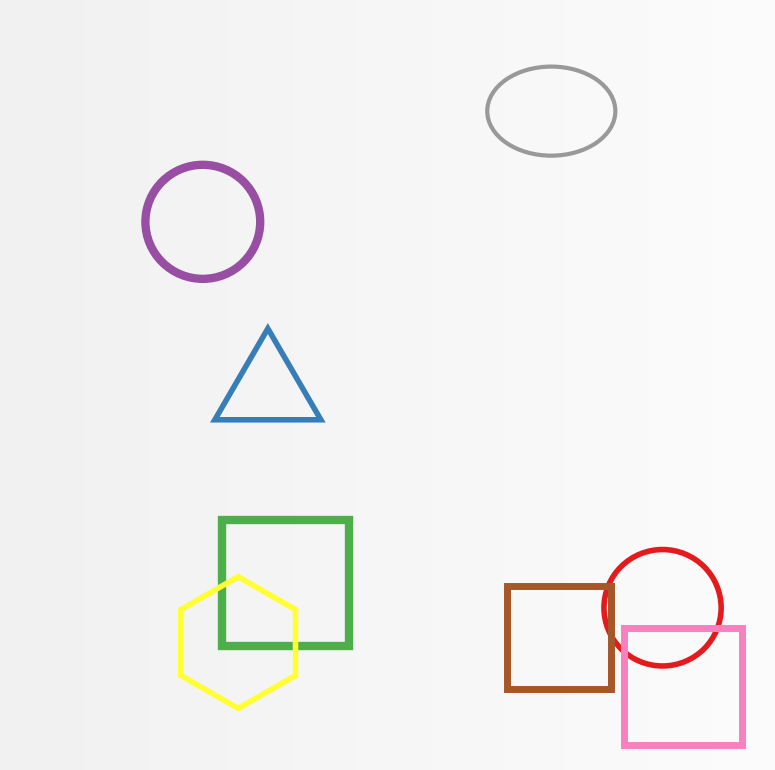[{"shape": "circle", "thickness": 2, "radius": 0.38, "center": [0.855, 0.211]}, {"shape": "triangle", "thickness": 2, "radius": 0.39, "center": [0.346, 0.494]}, {"shape": "square", "thickness": 3, "radius": 0.41, "center": [0.368, 0.243]}, {"shape": "circle", "thickness": 3, "radius": 0.37, "center": [0.262, 0.712]}, {"shape": "hexagon", "thickness": 2, "radius": 0.43, "center": [0.307, 0.166]}, {"shape": "square", "thickness": 2.5, "radius": 0.34, "center": [0.721, 0.172]}, {"shape": "square", "thickness": 2.5, "radius": 0.38, "center": [0.881, 0.109]}, {"shape": "oval", "thickness": 1.5, "radius": 0.41, "center": [0.711, 0.856]}]